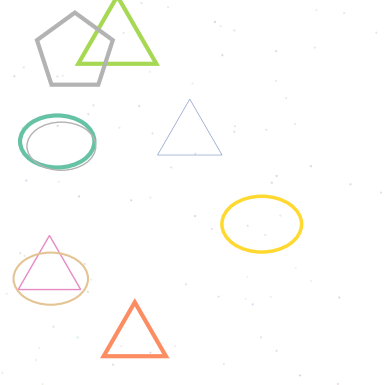[{"shape": "oval", "thickness": 3, "radius": 0.48, "center": [0.149, 0.633]}, {"shape": "triangle", "thickness": 3, "radius": 0.47, "center": [0.35, 0.121]}, {"shape": "triangle", "thickness": 0.5, "radius": 0.48, "center": [0.493, 0.646]}, {"shape": "triangle", "thickness": 1, "radius": 0.47, "center": [0.128, 0.295]}, {"shape": "triangle", "thickness": 3, "radius": 0.59, "center": [0.305, 0.893]}, {"shape": "oval", "thickness": 2.5, "radius": 0.52, "center": [0.68, 0.418]}, {"shape": "oval", "thickness": 1.5, "radius": 0.48, "center": [0.132, 0.276]}, {"shape": "pentagon", "thickness": 3, "radius": 0.52, "center": [0.195, 0.864]}, {"shape": "oval", "thickness": 1, "radius": 0.45, "center": [0.159, 0.62]}]